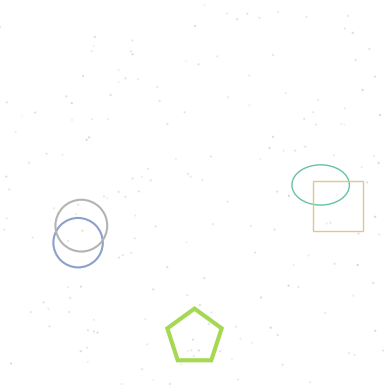[{"shape": "oval", "thickness": 1, "radius": 0.37, "center": [0.833, 0.52]}, {"shape": "circle", "thickness": 1.5, "radius": 0.32, "center": [0.203, 0.37]}, {"shape": "pentagon", "thickness": 3, "radius": 0.37, "center": [0.505, 0.124]}, {"shape": "square", "thickness": 1, "radius": 0.33, "center": [0.879, 0.465]}, {"shape": "circle", "thickness": 1.5, "radius": 0.34, "center": [0.211, 0.414]}]